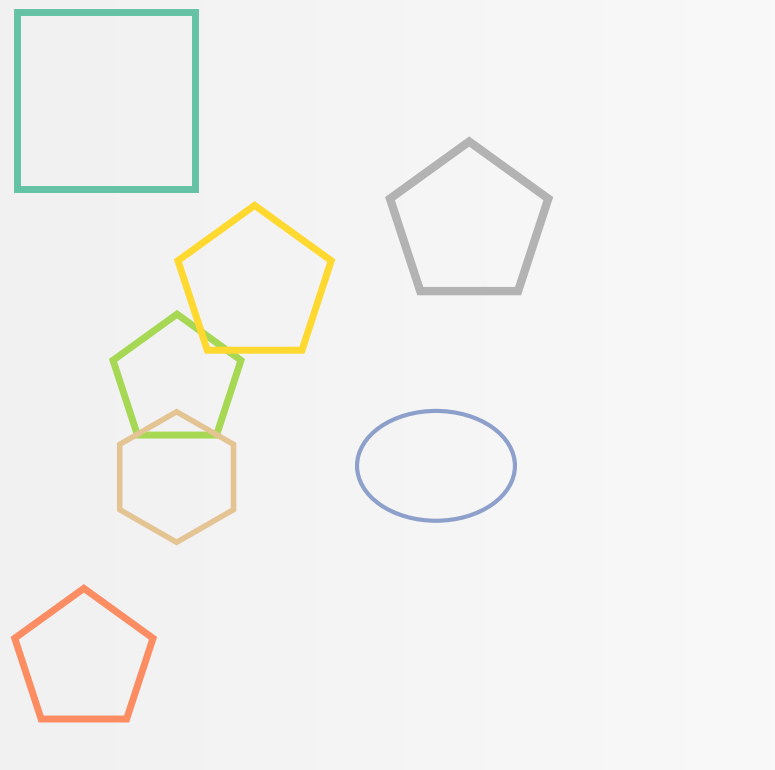[{"shape": "square", "thickness": 2.5, "radius": 0.58, "center": [0.137, 0.869]}, {"shape": "pentagon", "thickness": 2.5, "radius": 0.47, "center": [0.108, 0.142]}, {"shape": "oval", "thickness": 1.5, "radius": 0.51, "center": [0.563, 0.395]}, {"shape": "pentagon", "thickness": 2.5, "radius": 0.43, "center": [0.228, 0.505]}, {"shape": "pentagon", "thickness": 2.5, "radius": 0.52, "center": [0.329, 0.629]}, {"shape": "hexagon", "thickness": 2, "radius": 0.42, "center": [0.228, 0.38]}, {"shape": "pentagon", "thickness": 3, "radius": 0.54, "center": [0.605, 0.709]}]